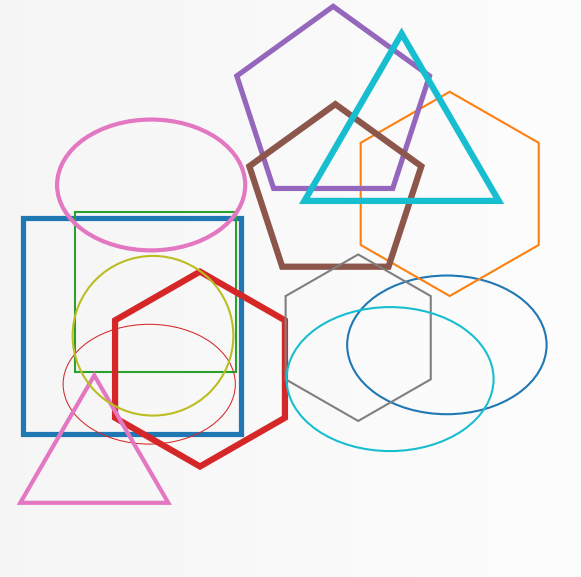[{"shape": "oval", "thickness": 1, "radius": 0.86, "center": [0.769, 0.402]}, {"shape": "square", "thickness": 2.5, "radius": 0.93, "center": [0.227, 0.435]}, {"shape": "hexagon", "thickness": 1, "radius": 0.88, "center": [0.774, 0.663]}, {"shape": "square", "thickness": 1, "radius": 0.69, "center": [0.268, 0.493]}, {"shape": "hexagon", "thickness": 3, "radius": 0.84, "center": [0.344, 0.36]}, {"shape": "oval", "thickness": 0.5, "radius": 0.74, "center": [0.257, 0.334]}, {"shape": "pentagon", "thickness": 2.5, "radius": 0.87, "center": [0.573, 0.814]}, {"shape": "pentagon", "thickness": 3, "radius": 0.78, "center": [0.577, 0.663]}, {"shape": "triangle", "thickness": 2, "radius": 0.74, "center": [0.162, 0.202]}, {"shape": "oval", "thickness": 2, "radius": 0.81, "center": [0.26, 0.679]}, {"shape": "hexagon", "thickness": 1, "radius": 0.72, "center": [0.616, 0.414]}, {"shape": "circle", "thickness": 1, "radius": 0.69, "center": [0.263, 0.418]}, {"shape": "oval", "thickness": 1, "radius": 0.89, "center": [0.671, 0.343]}, {"shape": "triangle", "thickness": 3, "radius": 0.97, "center": [0.691, 0.748]}]